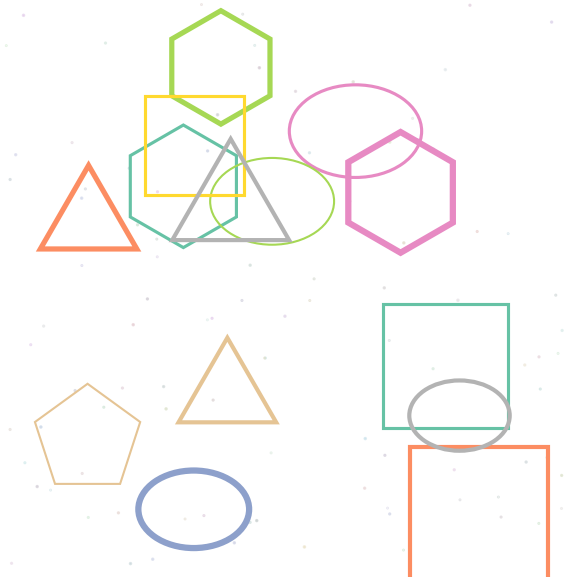[{"shape": "hexagon", "thickness": 1.5, "radius": 0.53, "center": [0.318, 0.677]}, {"shape": "square", "thickness": 1.5, "radius": 0.54, "center": [0.771, 0.366]}, {"shape": "triangle", "thickness": 2.5, "radius": 0.48, "center": [0.153, 0.616]}, {"shape": "square", "thickness": 2, "radius": 0.6, "center": [0.83, 0.106]}, {"shape": "oval", "thickness": 3, "radius": 0.48, "center": [0.335, 0.117]}, {"shape": "oval", "thickness": 1.5, "radius": 0.57, "center": [0.616, 0.772]}, {"shape": "hexagon", "thickness": 3, "radius": 0.52, "center": [0.694, 0.666]}, {"shape": "oval", "thickness": 1, "radius": 0.54, "center": [0.471, 0.651]}, {"shape": "hexagon", "thickness": 2.5, "radius": 0.49, "center": [0.382, 0.882]}, {"shape": "square", "thickness": 1.5, "radius": 0.43, "center": [0.336, 0.747]}, {"shape": "triangle", "thickness": 2, "radius": 0.49, "center": [0.394, 0.317]}, {"shape": "pentagon", "thickness": 1, "radius": 0.48, "center": [0.152, 0.239]}, {"shape": "triangle", "thickness": 2, "radius": 0.58, "center": [0.399, 0.642]}, {"shape": "oval", "thickness": 2, "radius": 0.43, "center": [0.796, 0.279]}]